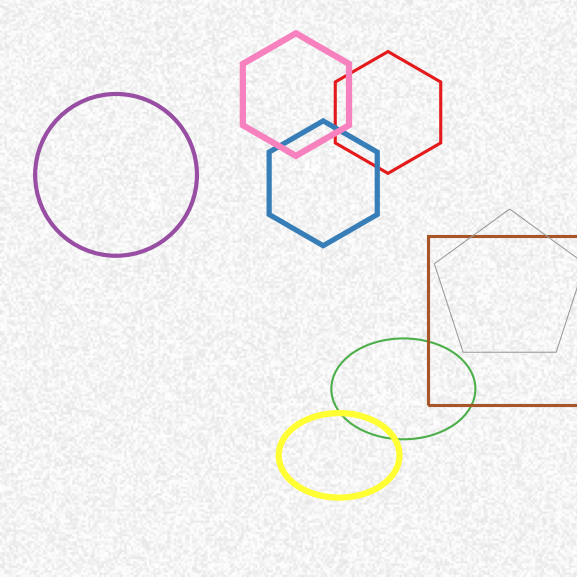[{"shape": "hexagon", "thickness": 1.5, "radius": 0.53, "center": [0.672, 0.804]}, {"shape": "hexagon", "thickness": 2.5, "radius": 0.54, "center": [0.56, 0.682]}, {"shape": "oval", "thickness": 1, "radius": 0.62, "center": [0.698, 0.326]}, {"shape": "circle", "thickness": 2, "radius": 0.7, "center": [0.201, 0.696]}, {"shape": "oval", "thickness": 3, "radius": 0.52, "center": [0.587, 0.211]}, {"shape": "square", "thickness": 1.5, "radius": 0.73, "center": [0.887, 0.444]}, {"shape": "hexagon", "thickness": 3, "radius": 0.53, "center": [0.512, 0.835]}, {"shape": "pentagon", "thickness": 0.5, "radius": 0.69, "center": [0.882, 0.5]}]